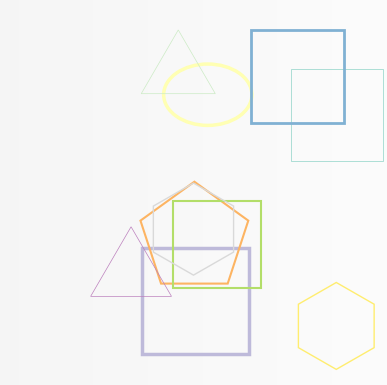[{"shape": "square", "thickness": 0.5, "radius": 0.59, "center": [0.871, 0.701]}, {"shape": "oval", "thickness": 2.5, "radius": 0.57, "center": [0.536, 0.754]}, {"shape": "square", "thickness": 2.5, "radius": 0.69, "center": [0.504, 0.218]}, {"shape": "square", "thickness": 2, "radius": 0.6, "center": [0.767, 0.801]}, {"shape": "pentagon", "thickness": 1.5, "radius": 0.73, "center": [0.502, 0.382]}, {"shape": "square", "thickness": 1.5, "radius": 0.57, "center": [0.56, 0.365]}, {"shape": "hexagon", "thickness": 1, "radius": 0.6, "center": [0.499, 0.405]}, {"shape": "triangle", "thickness": 0.5, "radius": 0.6, "center": [0.338, 0.29]}, {"shape": "triangle", "thickness": 0.5, "radius": 0.55, "center": [0.46, 0.812]}, {"shape": "hexagon", "thickness": 1, "radius": 0.56, "center": [0.868, 0.153]}]